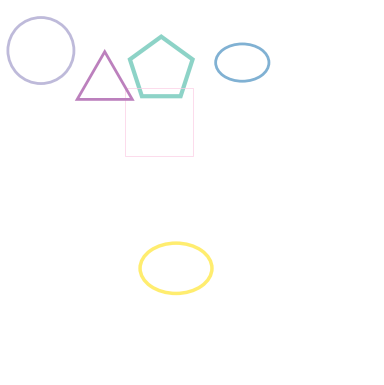[{"shape": "pentagon", "thickness": 3, "radius": 0.43, "center": [0.419, 0.819]}, {"shape": "circle", "thickness": 2, "radius": 0.43, "center": [0.106, 0.869]}, {"shape": "oval", "thickness": 2, "radius": 0.35, "center": [0.629, 0.837]}, {"shape": "square", "thickness": 0.5, "radius": 0.44, "center": [0.414, 0.684]}, {"shape": "triangle", "thickness": 2, "radius": 0.41, "center": [0.272, 0.783]}, {"shape": "oval", "thickness": 2.5, "radius": 0.47, "center": [0.457, 0.303]}]